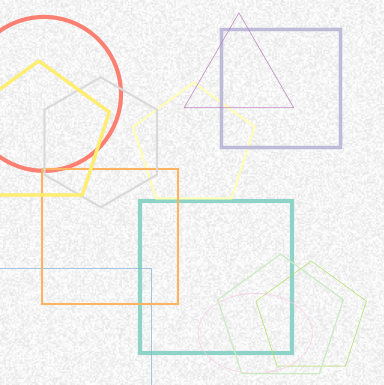[{"shape": "square", "thickness": 3, "radius": 0.99, "center": [0.561, 0.28]}, {"shape": "pentagon", "thickness": 1.5, "radius": 0.83, "center": [0.504, 0.619]}, {"shape": "square", "thickness": 2.5, "radius": 0.77, "center": [0.728, 0.771]}, {"shape": "circle", "thickness": 3, "radius": 1.0, "center": [0.114, 0.756]}, {"shape": "square", "thickness": 0.5, "radius": 1.0, "center": [0.193, 0.105]}, {"shape": "square", "thickness": 1.5, "radius": 0.88, "center": [0.286, 0.386]}, {"shape": "pentagon", "thickness": 0.5, "radius": 0.75, "center": [0.808, 0.171]}, {"shape": "oval", "thickness": 0.5, "radius": 0.74, "center": [0.663, 0.134]}, {"shape": "hexagon", "thickness": 1.5, "radius": 0.84, "center": [0.262, 0.631]}, {"shape": "triangle", "thickness": 0.5, "radius": 0.82, "center": [0.621, 0.802]}, {"shape": "pentagon", "thickness": 1, "radius": 0.86, "center": [0.729, 0.168]}, {"shape": "pentagon", "thickness": 2.5, "radius": 0.96, "center": [0.101, 0.649]}]